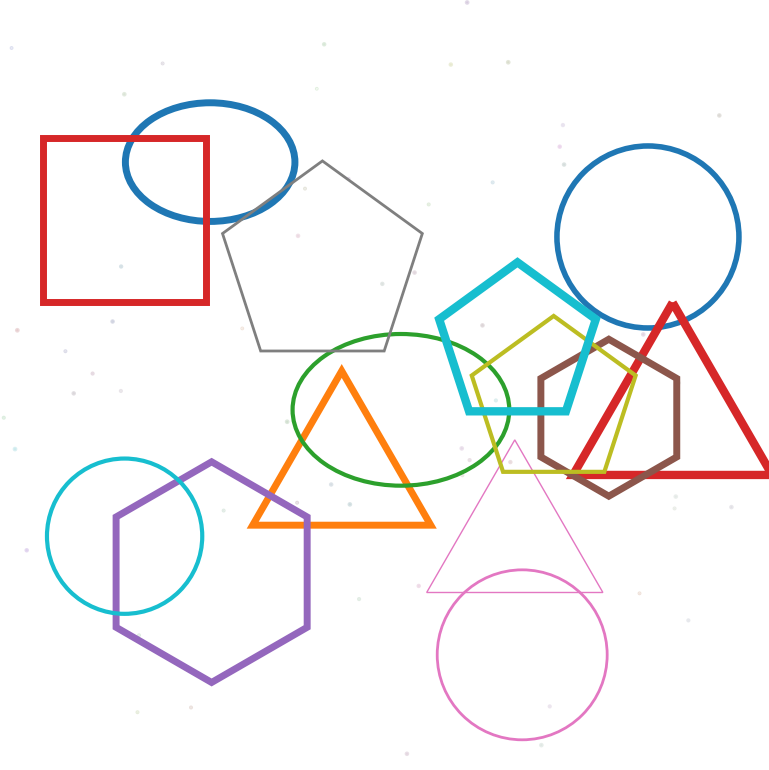[{"shape": "oval", "thickness": 2.5, "radius": 0.55, "center": [0.273, 0.789]}, {"shape": "circle", "thickness": 2, "radius": 0.59, "center": [0.841, 0.692]}, {"shape": "triangle", "thickness": 2.5, "radius": 0.67, "center": [0.444, 0.385]}, {"shape": "oval", "thickness": 1.5, "radius": 0.7, "center": [0.521, 0.468]}, {"shape": "triangle", "thickness": 3, "radius": 0.75, "center": [0.874, 0.458]}, {"shape": "square", "thickness": 2.5, "radius": 0.53, "center": [0.162, 0.714]}, {"shape": "hexagon", "thickness": 2.5, "radius": 0.72, "center": [0.275, 0.257]}, {"shape": "hexagon", "thickness": 2.5, "radius": 0.51, "center": [0.791, 0.458]}, {"shape": "triangle", "thickness": 0.5, "radius": 0.66, "center": [0.669, 0.297]}, {"shape": "circle", "thickness": 1, "radius": 0.55, "center": [0.678, 0.15]}, {"shape": "pentagon", "thickness": 1, "radius": 0.68, "center": [0.419, 0.655]}, {"shape": "pentagon", "thickness": 1.5, "radius": 0.56, "center": [0.719, 0.478]}, {"shape": "pentagon", "thickness": 3, "radius": 0.53, "center": [0.672, 0.552]}, {"shape": "circle", "thickness": 1.5, "radius": 0.5, "center": [0.162, 0.304]}]